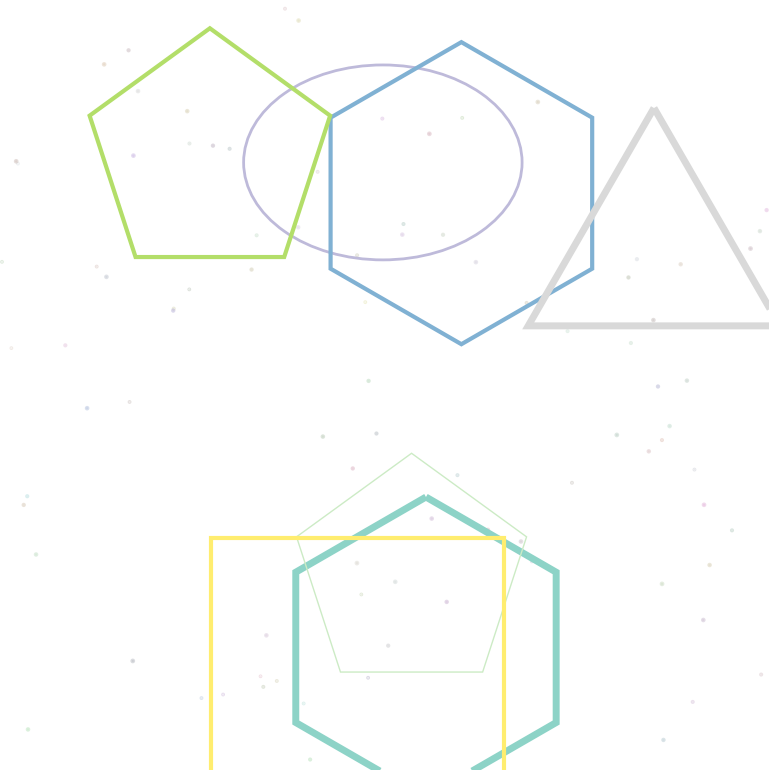[{"shape": "hexagon", "thickness": 2.5, "radius": 0.98, "center": [0.553, 0.159]}, {"shape": "oval", "thickness": 1, "radius": 0.9, "center": [0.497, 0.789]}, {"shape": "hexagon", "thickness": 1.5, "radius": 0.98, "center": [0.599, 0.749]}, {"shape": "pentagon", "thickness": 1.5, "radius": 0.82, "center": [0.273, 0.799]}, {"shape": "triangle", "thickness": 2.5, "radius": 0.94, "center": [0.849, 0.671]}, {"shape": "pentagon", "thickness": 0.5, "radius": 0.79, "center": [0.534, 0.254]}, {"shape": "square", "thickness": 1.5, "radius": 0.95, "center": [0.465, 0.111]}]